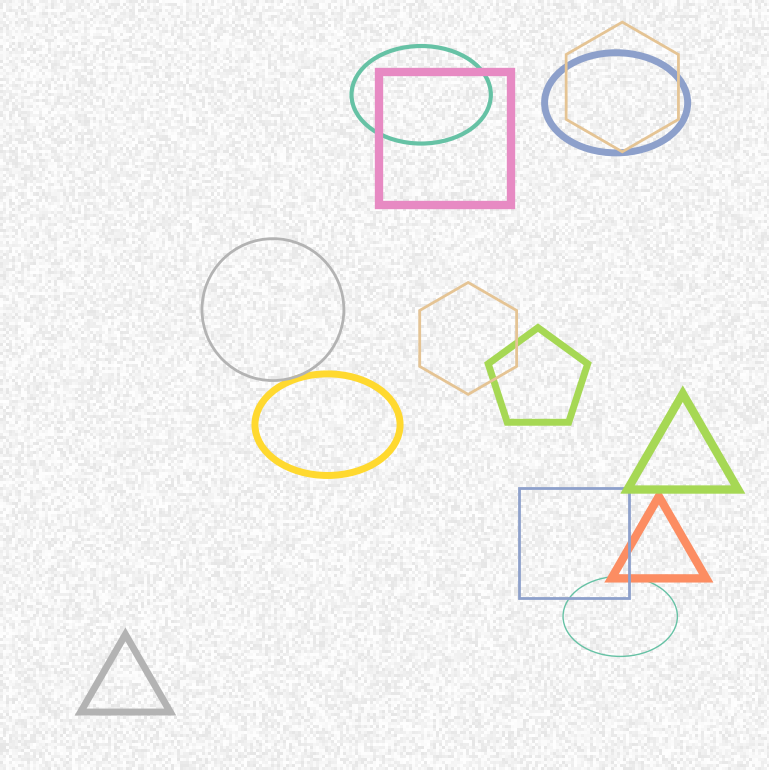[{"shape": "oval", "thickness": 0.5, "radius": 0.37, "center": [0.805, 0.2]}, {"shape": "oval", "thickness": 1.5, "radius": 0.45, "center": [0.547, 0.877]}, {"shape": "triangle", "thickness": 3, "radius": 0.36, "center": [0.856, 0.284]}, {"shape": "square", "thickness": 1, "radius": 0.36, "center": [0.745, 0.295]}, {"shape": "oval", "thickness": 2.5, "radius": 0.46, "center": [0.8, 0.867]}, {"shape": "square", "thickness": 3, "radius": 0.43, "center": [0.578, 0.82]}, {"shape": "pentagon", "thickness": 2.5, "radius": 0.34, "center": [0.699, 0.507]}, {"shape": "triangle", "thickness": 3, "radius": 0.41, "center": [0.887, 0.406]}, {"shape": "oval", "thickness": 2.5, "radius": 0.47, "center": [0.425, 0.448]}, {"shape": "hexagon", "thickness": 1, "radius": 0.36, "center": [0.608, 0.56]}, {"shape": "hexagon", "thickness": 1, "radius": 0.42, "center": [0.808, 0.887]}, {"shape": "circle", "thickness": 1, "radius": 0.46, "center": [0.354, 0.598]}, {"shape": "triangle", "thickness": 2.5, "radius": 0.34, "center": [0.163, 0.109]}]